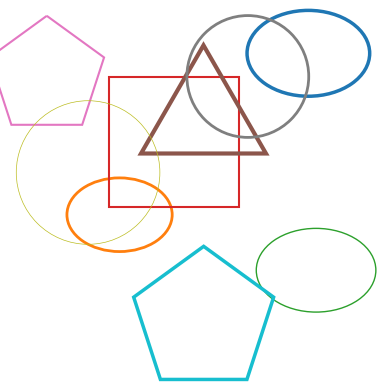[{"shape": "oval", "thickness": 2.5, "radius": 0.8, "center": [0.801, 0.862]}, {"shape": "oval", "thickness": 2, "radius": 0.68, "center": [0.311, 0.442]}, {"shape": "oval", "thickness": 1, "radius": 0.78, "center": [0.821, 0.298]}, {"shape": "square", "thickness": 1.5, "radius": 0.85, "center": [0.452, 0.631]}, {"shape": "triangle", "thickness": 3, "radius": 0.94, "center": [0.529, 0.695]}, {"shape": "pentagon", "thickness": 1.5, "radius": 0.78, "center": [0.122, 0.802]}, {"shape": "circle", "thickness": 2, "radius": 0.79, "center": [0.644, 0.801]}, {"shape": "circle", "thickness": 0.5, "radius": 0.93, "center": [0.229, 0.552]}, {"shape": "pentagon", "thickness": 2.5, "radius": 0.96, "center": [0.529, 0.169]}]